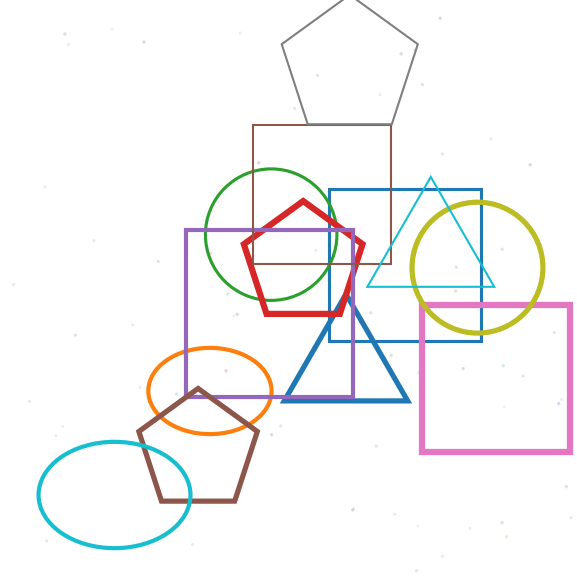[{"shape": "triangle", "thickness": 2.5, "radius": 0.62, "center": [0.599, 0.367]}, {"shape": "square", "thickness": 1.5, "radius": 0.66, "center": [0.701, 0.54]}, {"shape": "oval", "thickness": 2, "radius": 0.53, "center": [0.364, 0.322]}, {"shape": "circle", "thickness": 1.5, "radius": 0.57, "center": [0.47, 0.593]}, {"shape": "pentagon", "thickness": 3, "radius": 0.54, "center": [0.525, 0.543]}, {"shape": "square", "thickness": 2, "radius": 0.72, "center": [0.466, 0.456]}, {"shape": "pentagon", "thickness": 2.5, "radius": 0.54, "center": [0.343, 0.219]}, {"shape": "square", "thickness": 1, "radius": 0.6, "center": [0.558, 0.663]}, {"shape": "square", "thickness": 3, "radius": 0.64, "center": [0.859, 0.344]}, {"shape": "pentagon", "thickness": 1, "radius": 0.62, "center": [0.606, 0.884]}, {"shape": "circle", "thickness": 2.5, "radius": 0.57, "center": [0.827, 0.536]}, {"shape": "oval", "thickness": 2, "radius": 0.66, "center": [0.198, 0.142]}, {"shape": "triangle", "thickness": 1, "radius": 0.63, "center": [0.746, 0.566]}]